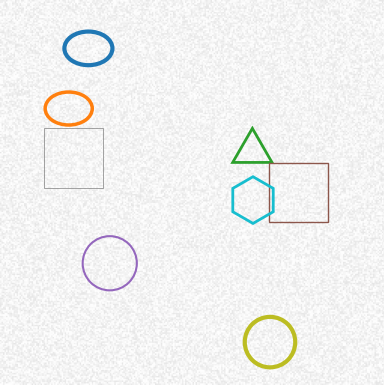[{"shape": "oval", "thickness": 3, "radius": 0.31, "center": [0.23, 0.874]}, {"shape": "oval", "thickness": 2.5, "radius": 0.31, "center": [0.178, 0.718]}, {"shape": "triangle", "thickness": 2, "radius": 0.29, "center": [0.655, 0.608]}, {"shape": "circle", "thickness": 1.5, "radius": 0.35, "center": [0.285, 0.316]}, {"shape": "square", "thickness": 1, "radius": 0.38, "center": [0.775, 0.501]}, {"shape": "square", "thickness": 0.5, "radius": 0.39, "center": [0.191, 0.59]}, {"shape": "circle", "thickness": 3, "radius": 0.33, "center": [0.701, 0.111]}, {"shape": "hexagon", "thickness": 2, "radius": 0.3, "center": [0.657, 0.48]}]